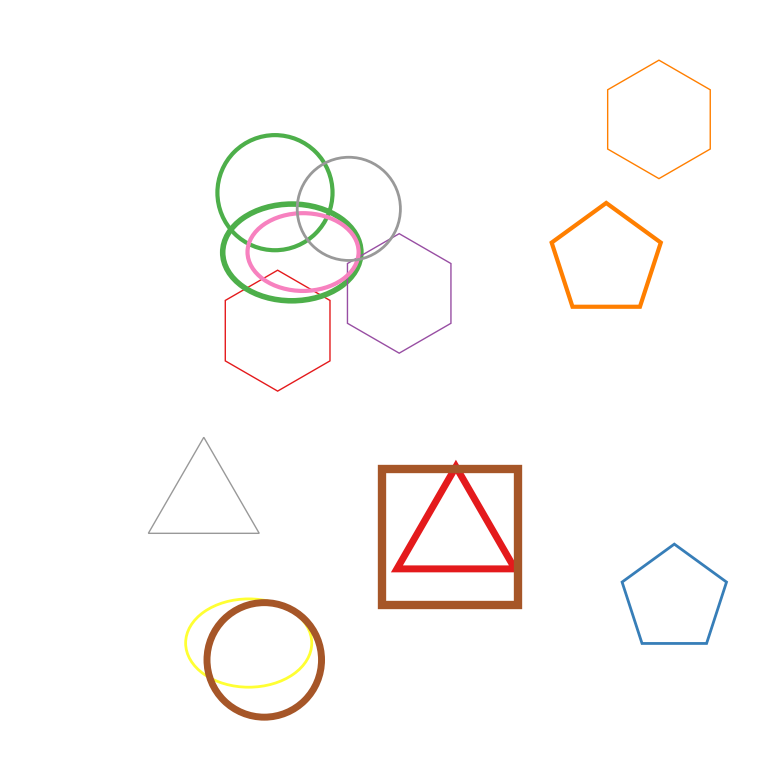[{"shape": "hexagon", "thickness": 0.5, "radius": 0.39, "center": [0.361, 0.571]}, {"shape": "triangle", "thickness": 2.5, "radius": 0.44, "center": [0.592, 0.305]}, {"shape": "pentagon", "thickness": 1, "radius": 0.36, "center": [0.876, 0.222]}, {"shape": "circle", "thickness": 1.5, "radius": 0.37, "center": [0.357, 0.75]}, {"shape": "oval", "thickness": 2, "radius": 0.45, "center": [0.379, 0.672]}, {"shape": "hexagon", "thickness": 0.5, "radius": 0.39, "center": [0.518, 0.619]}, {"shape": "hexagon", "thickness": 0.5, "radius": 0.38, "center": [0.856, 0.845]}, {"shape": "pentagon", "thickness": 1.5, "radius": 0.37, "center": [0.787, 0.662]}, {"shape": "oval", "thickness": 1, "radius": 0.41, "center": [0.323, 0.165]}, {"shape": "circle", "thickness": 2.5, "radius": 0.37, "center": [0.343, 0.143]}, {"shape": "square", "thickness": 3, "radius": 0.44, "center": [0.584, 0.302]}, {"shape": "oval", "thickness": 1.5, "radius": 0.36, "center": [0.394, 0.673]}, {"shape": "triangle", "thickness": 0.5, "radius": 0.42, "center": [0.265, 0.349]}, {"shape": "circle", "thickness": 1, "radius": 0.34, "center": [0.453, 0.729]}]